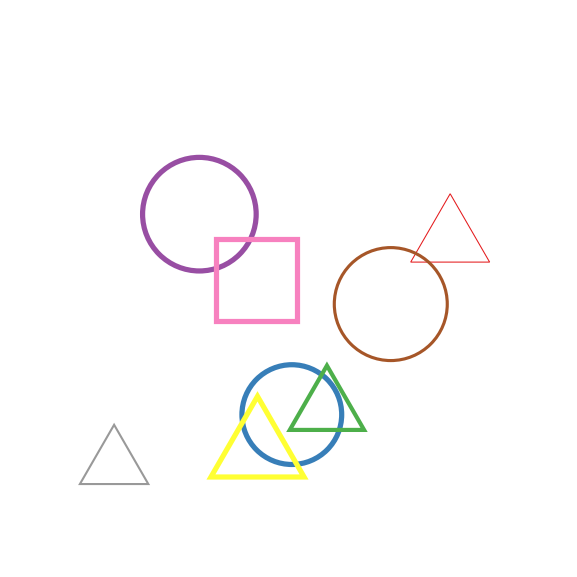[{"shape": "triangle", "thickness": 0.5, "radius": 0.39, "center": [0.78, 0.585]}, {"shape": "circle", "thickness": 2.5, "radius": 0.43, "center": [0.505, 0.281]}, {"shape": "triangle", "thickness": 2, "radius": 0.37, "center": [0.566, 0.292]}, {"shape": "circle", "thickness": 2.5, "radius": 0.49, "center": [0.345, 0.628]}, {"shape": "triangle", "thickness": 2.5, "radius": 0.47, "center": [0.446, 0.22]}, {"shape": "circle", "thickness": 1.5, "radius": 0.49, "center": [0.677, 0.473]}, {"shape": "square", "thickness": 2.5, "radius": 0.35, "center": [0.444, 0.514]}, {"shape": "triangle", "thickness": 1, "radius": 0.34, "center": [0.198, 0.195]}]